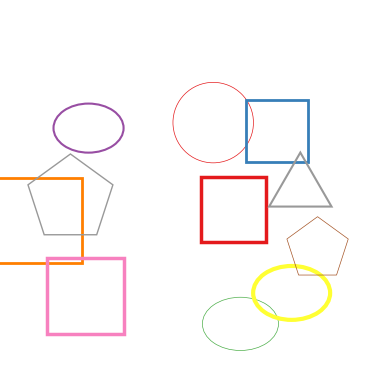[{"shape": "circle", "thickness": 0.5, "radius": 0.52, "center": [0.554, 0.682]}, {"shape": "square", "thickness": 2.5, "radius": 0.42, "center": [0.606, 0.457]}, {"shape": "square", "thickness": 2, "radius": 0.4, "center": [0.72, 0.66]}, {"shape": "oval", "thickness": 0.5, "radius": 0.49, "center": [0.624, 0.159]}, {"shape": "oval", "thickness": 1.5, "radius": 0.46, "center": [0.23, 0.667]}, {"shape": "square", "thickness": 2, "radius": 0.55, "center": [0.104, 0.427]}, {"shape": "oval", "thickness": 3, "radius": 0.5, "center": [0.758, 0.239]}, {"shape": "pentagon", "thickness": 0.5, "radius": 0.42, "center": [0.825, 0.353]}, {"shape": "square", "thickness": 2.5, "radius": 0.49, "center": [0.222, 0.232]}, {"shape": "pentagon", "thickness": 1, "radius": 0.58, "center": [0.183, 0.484]}, {"shape": "triangle", "thickness": 1.5, "radius": 0.47, "center": [0.78, 0.51]}]